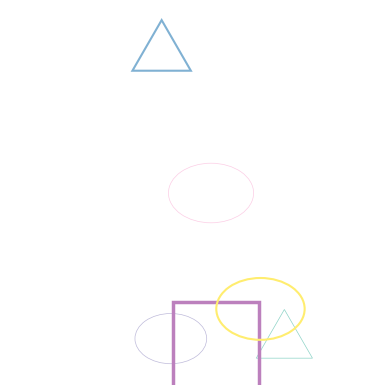[{"shape": "triangle", "thickness": 0.5, "radius": 0.42, "center": [0.739, 0.112]}, {"shape": "oval", "thickness": 0.5, "radius": 0.47, "center": [0.444, 0.12]}, {"shape": "triangle", "thickness": 1.5, "radius": 0.44, "center": [0.42, 0.86]}, {"shape": "oval", "thickness": 0.5, "radius": 0.55, "center": [0.548, 0.499]}, {"shape": "square", "thickness": 2.5, "radius": 0.56, "center": [0.56, 0.103]}, {"shape": "oval", "thickness": 1.5, "radius": 0.57, "center": [0.677, 0.198]}]